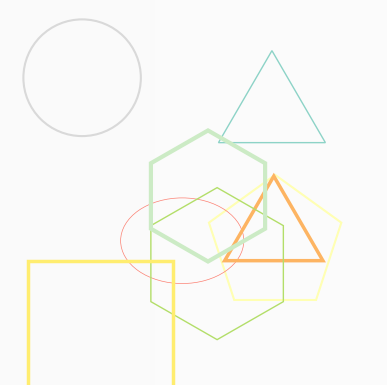[{"shape": "triangle", "thickness": 1, "radius": 0.8, "center": [0.702, 0.709]}, {"shape": "pentagon", "thickness": 1.5, "radius": 0.9, "center": [0.71, 0.366]}, {"shape": "oval", "thickness": 0.5, "radius": 0.79, "center": [0.47, 0.375]}, {"shape": "triangle", "thickness": 2.5, "radius": 0.73, "center": [0.707, 0.396]}, {"shape": "hexagon", "thickness": 1, "radius": 0.99, "center": [0.56, 0.315]}, {"shape": "circle", "thickness": 1.5, "radius": 0.76, "center": [0.212, 0.798]}, {"shape": "hexagon", "thickness": 3, "radius": 0.85, "center": [0.537, 0.491]}, {"shape": "square", "thickness": 2.5, "radius": 0.93, "center": [0.26, 0.137]}]